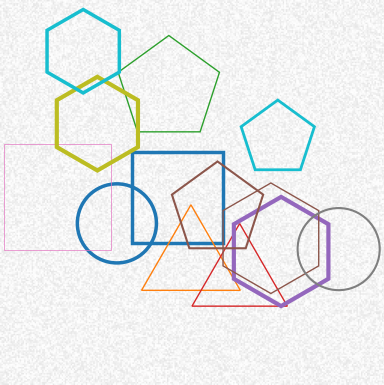[{"shape": "square", "thickness": 2.5, "radius": 0.6, "center": [0.461, 0.487]}, {"shape": "circle", "thickness": 2.5, "radius": 0.51, "center": [0.304, 0.42]}, {"shape": "triangle", "thickness": 1, "radius": 0.74, "center": [0.496, 0.32]}, {"shape": "pentagon", "thickness": 1, "radius": 0.69, "center": [0.439, 0.769]}, {"shape": "triangle", "thickness": 1, "radius": 0.72, "center": [0.623, 0.276]}, {"shape": "hexagon", "thickness": 3, "radius": 0.71, "center": [0.73, 0.347]}, {"shape": "hexagon", "thickness": 1, "radius": 0.72, "center": [0.704, 0.381]}, {"shape": "pentagon", "thickness": 1.5, "radius": 0.62, "center": [0.565, 0.456]}, {"shape": "square", "thickness": 0.5, "radius": 0.69, "center": [0.149, 0.488]}, {"shape": "circle", "thickness": 1.5, "radius": 0.53, "center": [0.88, 0.353]}, {"shape": "hexagon", "thickness": 3, "radius": 0.61, "center": [0.253, 0.679]}, {"shape": "hexagon", "thickness": 2.5, "radius": 0.54, "center": [0.216, 0.867]}, {"shape": "pentagon", "thickness": 2, "radius": 0.5, "center": [0.721, 0.64]}]